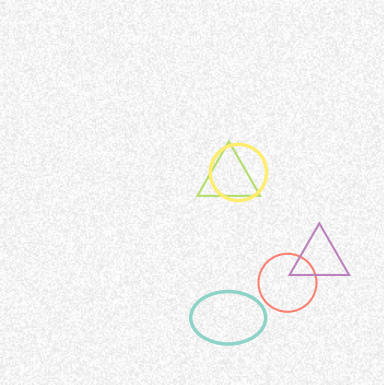[{"shape": "oval", "thickness": 2.5, "radius": 0.49, "center": [0.593, 0.175]}, {"shape": "circle", "thickness": 1.5, "radius": 0.38, "center": [0.747, 0.266]}, {"shape": "triangle", "thickness": 1.5, "radius": 0.47, "center": [0.594, 0.538]}, {"shape": "triangle", "thickness": 1.5, "radius": 0.45, "center": [0.829, 0.33]}, {"shape": "circle", "thickness": 2.5, "radius": 0.37, "center": [0.619, 0.552]}]